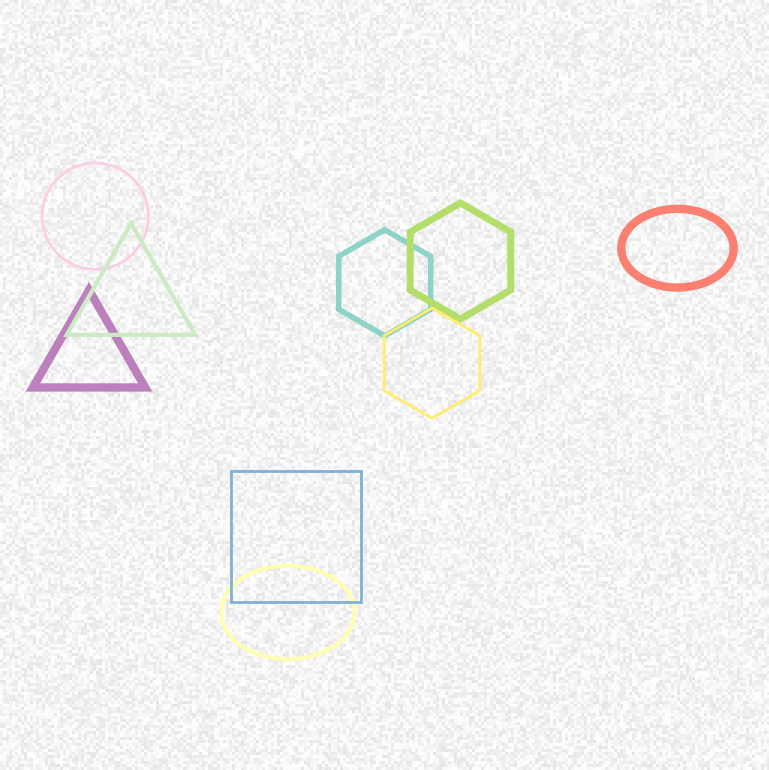[{"shape": "hexagon", "thickness": 2, "radius": 0.34, "center": [0.5, 0.633]}, {"shape": "oval", "thickness": 1.5, "radius": 0.43, "center": [0.374, 0.205]}, {"shape": "oval", "thickness": 3, "radius": 0.37, "center": [0.88, 0.678]}, {"shape": "square", "thickness": 1, "radius": 0.42, "center": [0.384, 0.303]}, {"shape": "hexagon", "thickness": 2.5, "radius": 0.38, "center": [0.598, 0.661]}, {"shape": "circle", "thickness": 1, "radius": 0.35, "center": [0.124, 0.719]}, {"shape": "triangle", "thickness": 3, "radius": 0.42, "center": [0.116, 0.539]}, {"shape": "triangle", "thickness": 1.5, "radius": 0.48, "center": [0.17, 0.613]}, {"shape": "hexagon", "thickness": 1, "radius": 0.36, "center": [0.561, 0.528]}]